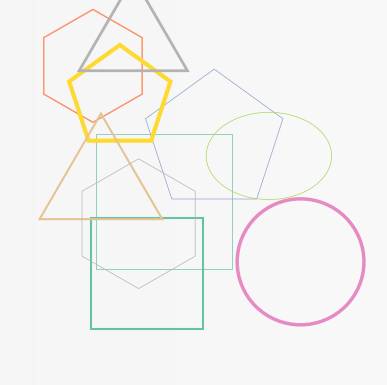[{"shape": "square", "thickness": 0.5, "radius": 0.88, "center": [0.424, 0.477]}, {"shape": "square", "thickness": 1.5, "radius": 0.72, "center": [0.379, 0.29]}, {"shape": "hexagon", "thickness": 1, "radius": 0.73, "center": [0.24, 0.829]}, {"shape": "pentagon", "thickness": 0.5, "radius": 0.93, "center": [0.553, 0.634]}, {"shape": "circle", "thickness": 2.5, "radius": 0.82, "center": [0.776, 0.32]}, {"shape": "oval", "thickness": 0.5, "radius": 0.81, "center": [0.694, 0.595]}, {"shape": "pentagon", "thickness": 3, "radius": 0.69, "center": [0.309, 0.746]}, {"shape": "triangle", "thickness": 1.5, "radius": 0.91, "center": [0.26, 0.522]}, {"shape": "triangle", "thickness": 2, "radius": 0.81, "center": [0.344, 0.897]}, {"shape": "hexagon", "thickness": 0.5, "radius": 0.84, "center": [0.358, 0.419]}]